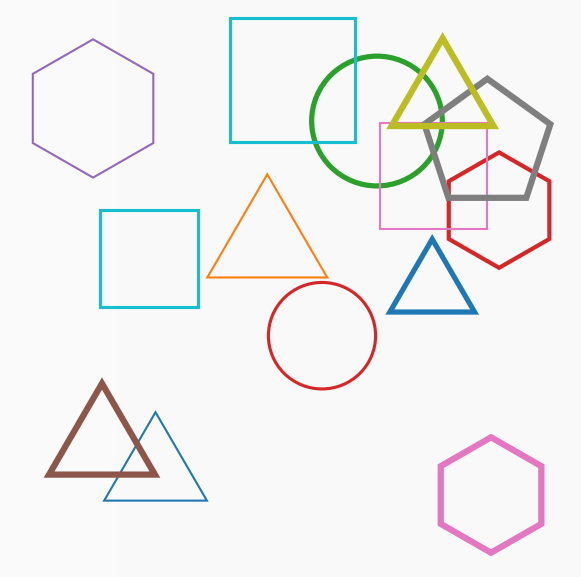[{"shape": "triangle", "thickness": 2.5, "radius": 0.42, "center": [0.744, 0.501]}, {"shape": "triangle", "thickness": 1, "radius": 0.51, "center": [0.268, 0.183]}, {"shape": "triangle", "thickness": 1, "radius": 0.6, "center": [0.46, 0.578]}, {"shape": "circle", "thickness": 2.5, "radius": 0.56, "center": [0.649, 0.79]}, {"shape": "hexagon", "thickness": 2, "radius": 0.5, "center": [0.859, 0.635]}, {"shape": "circle", "thickness": 1.5, "radius": 0.46, "center": [0.554, 0.418]}, {"shape": "hexagon", "thickness": 1, "radius": 0.6, "center": [0.16, 0.811]}, {"shape": "triangle", "thickness": 3, "radius": 0.53, "center": [0.175, 0.23]}, {"shape": "square", "thickness": 1, "radius": 0.46, "center": [0.746, 0.695]}, {"shape": "hexagon", "thickness": 3, "radius": 0.5, "center": [0.845, 0.142]}, {"shape": "pentagon", "thickness": 3, "radius": 0.57, "center": [0.838, 0.749]}, {"shape": "triangle", "thickness": 3, "radius": 0.51, "center": [0.761, 0.832]}, {"shape": "square", "thickness": 1.5, "radius": 0.42, "center": [0.256, 0.551]}, {"shape": "square", "thickness": 1.5, "radius": 0.54, "center": [0.503, 0.861]}]